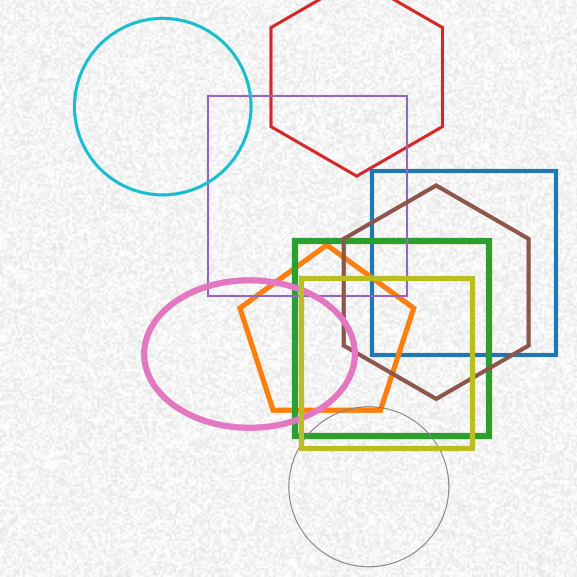[{"shape": "square", "thickness": 2, "radius": 0.8, "center": [0.804, 0.544]}, {"shape": "pentagon", "thickness": 2.5, "radius": 0.79, "center": [0.566, 0.417]}, {"shape": "square", "thickness": 3, "radius": 0.84, "center": [0.679, 0.413]}, {"shape": "hexagon", "thickness": 1.5, "radius": 0.86, "center": [0.618, 0.866]}, {"shape": "square", "thickness": 1, "radius": 0.86, "center": [0.532, 0.659]}, {"shape": "hexagon", "thickness": 2, "radius": 0.92, "center": [0.755, 0.493]}, {"shape": "oval", "thickness": 3, "radius": 0.91, "center": [0.432, 0.386]}, {"shape": "circle", "thickness": 0.5, "radius": 0.69, "center": [0.639, 0.156]}, {"shape": "square", "thickness": 2.5, "radius": 0.74, "center": [0.67, 0.37]}, {"shape": "circle", "thickness": 1.5, "radius": 0.76, "center": [0.282, 0.814]}]